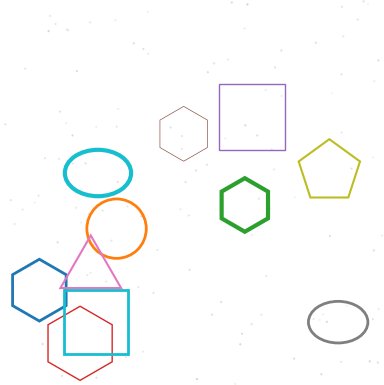[{"shape": "hexagon", "thickness": 2, "radius": 0.4, "center": [0.102, 0.246]}, {"shape": "circle", "thickness": 2, "radius": 0.39, "center": [0.303, 0.406]}, {"shape": "hexagon", "thickness": 3, "radius": 0.35, "center": [0.636, 0.468]}, {"shape": "hexagon", "thickness": 1, "radius": 0.48, "center": [0.208, 0.108]}, {"shape": "square", "thickness": 1, "radius": 0.43, "center": [0.654, 0.697]}, {"shape": "hexagon", "thickness": 0.5, "radius": 0.36, "center": [0.477, 0.652]}, {"shape": "triangle", "thickness": 1.5, "radius": 0.46, "center": [0.236, 0.297]}, {"shape": "oval", "thickness": 2, "radius": 0.39, "center": [0.878, 0.163]}, {"shape": "pentagon", "thickness": 1.5, "radius": 0.42, "center": [0.855, 0.555]}, {"shape": "oval", "thickness": 3, "radius": 0.43, "center": [0.254, 0.551]}, {"shape": "square", "thickness": 2, "radius": 0.42, "center": [0.25, 0.163]}]